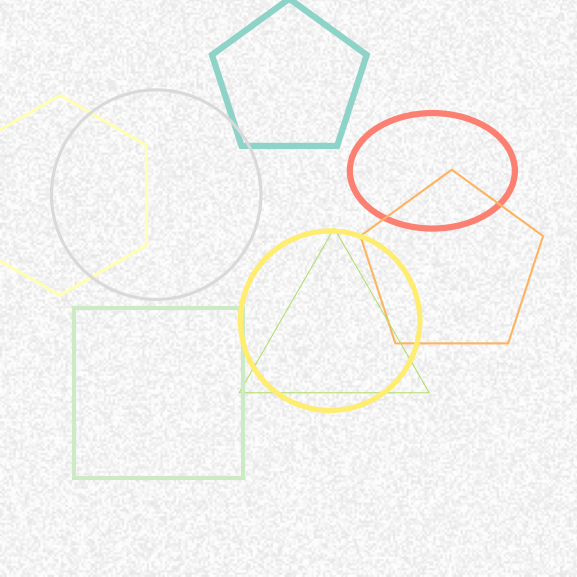[{"shape": "pentagon", "thickness": 3, "radius": 0.7, "center": [0.501, 0.86]}, {"shape": "hexagon", "thickness": 1.5, "radius": 0.87, "center": [0.104, 0.661]}, {"shape": "oval", "thickness": 3, "radius": 0.71, "center": [0.749, 0.703]}, {"shape": "pentagon", "thickness": 1, "radius": 0.83, "center": [0.782, 0.539]}, {"shape": "triangle", "thickness": 0.5, "radius": 0.95, "center": [0.579, 0.414]}, {"shape": "circle", "thickness": 1.5, "radius": 0.91, "center": [0.271, 0.662]}, {"shape": "square", "thickness": 2, "radius": 0.73, "center": [0.274, 0.319]}, {"shape": "circle", "thickness": 2.5, "radius": 0.78, "center": [0.572, 0.444]}]